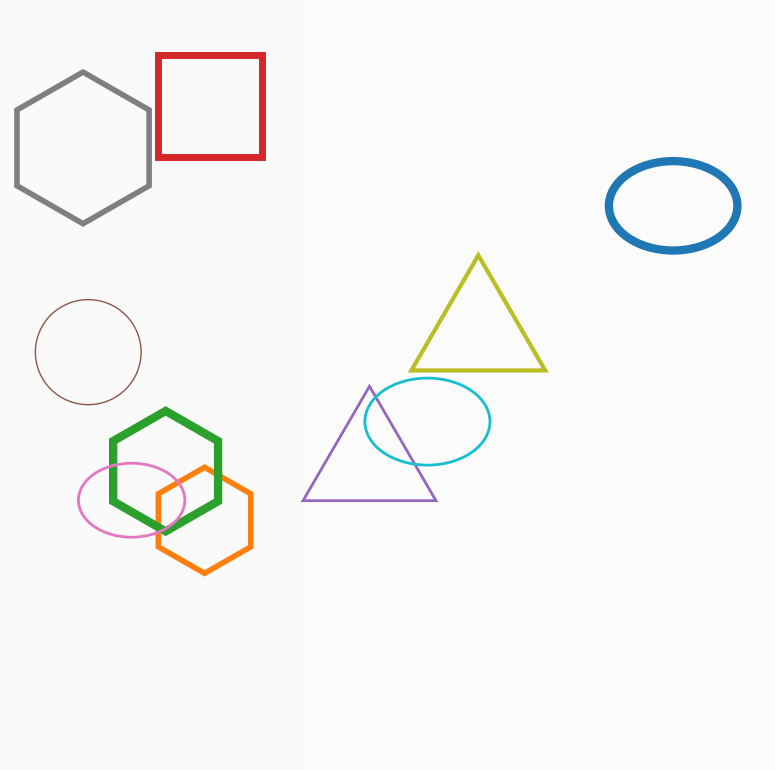[{"shape": "oval", "thickness": 3, "radius": 0.41, "center": [0.869, 0.733]}, {"shape": "hexagon", "thickness": 2, "radius": 0.34, "center": [0.264, 0.324]}, {"shape": "hexagon", "thickness": 3, "radius": 0.39, "center": [0.214, 0.388]}, {"shape": "square", "thickness": 2.5, "radius": 0.33, "center": [0.271, 0.862]}, {"shape": "triangle", "thickness": 1, "radius": 0.5, "center": [0.477, 0.399]}, {"shape": "circle", "thickness": 0.5, "radius": 0.34, "center": [0.114, 0.543]}, {"shape": "oval", "thickness": 1, "radius": 0.34, "center": [0.17, 0.35]}, {"shape": "hexagon", "thickness": 2, "radius": 0.49, "center": [0.107, 0.808]}, {"shape": "triangle", "thickness": 1.5, "radius": 0.5, "center": [0.617, 0.569]}, {"shape": "oval", "thickness": 1, "radius": 0.4, "center": [0.551, 0.452]}]